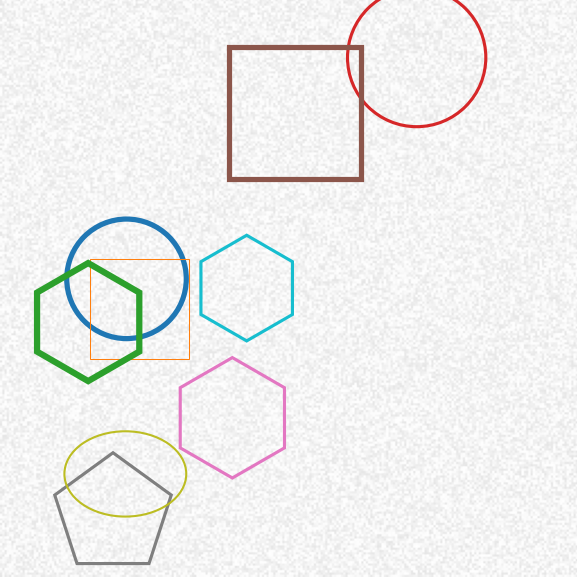[{"shape": "circle", "thickness": 2.5, "radius": 0.52, "center": [0.219, 0.516]}, {"shape": "square", "thickness": 0.5, "radius": 0.43, "center": [0.242, 0.464]}, {"shape": "hexagon", "thickness": 3, "radius": 0.51, "center": [0.153, 0.441]}, {"shape": "circle", "thickness": 1.5, "radius": 0.6, "center": [0.721, 0.9]}, {"shape": "square", "thickness": 2.5, "radius": 0.57, "center": [0.511, 0.804]}, {"shape": "hexagon", "thickness": 1.5, "radius": 0.52, "center": [0.402, 0.276]}, {"shape": "pentagon", "thickness": 1.5, "radius": 0.53, "center": [0.196, 0.109]}, {"shape": "oval", "thickness": 1, "radius": 0.53, "center": [0.217, 0.178]}, {"shape": "hexagon", "thickness": 1.5, "radius": 0.46, "center": [0.427, 0.5]}]